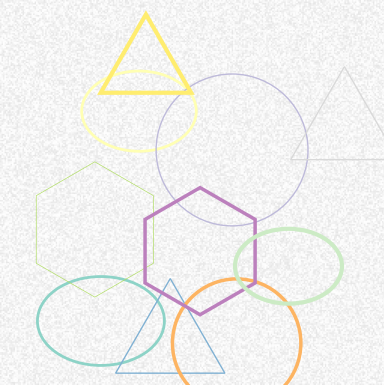[{"shape": "oval", "thickness": 2, "radius": 0.82, "center": [0.262, 0.166]}, {"shape": "oval", "thickness": 2, "radius": 0.74, "center": [0.361, 0.711]}, {"shape": "circle", "thickness": 1, "radius": 0.99, "center": [0.603, 0.611]}, {"shape": "triangle", "thickness": 1, "radius": 0.82, "center": [0.442, 0.113]}, {"shape": "circle", "thickness": 2.5, "radius": 0.83, "center": [0.615, 0.109]}, {"shape": "hexagon", "thickness": 0.5, "radius": 0.88, "center": [0.246, 0.404]}, {"shape": "triangle", "thickness": 1, "radius": 0.81, "center": [0.895, 0.666]}, {"shape": "hexagon", "thickness": 2.5, "radius": 0.83, "center": [0.52, 0.348]}, {"shape": "oval", "thickness": 3, "radius": 0.69, "center": [0.749, 0.309]}, {"shape": "triangle", "thickness": 3, "radius": 0.68, "center": [0.379, 0.827]}]